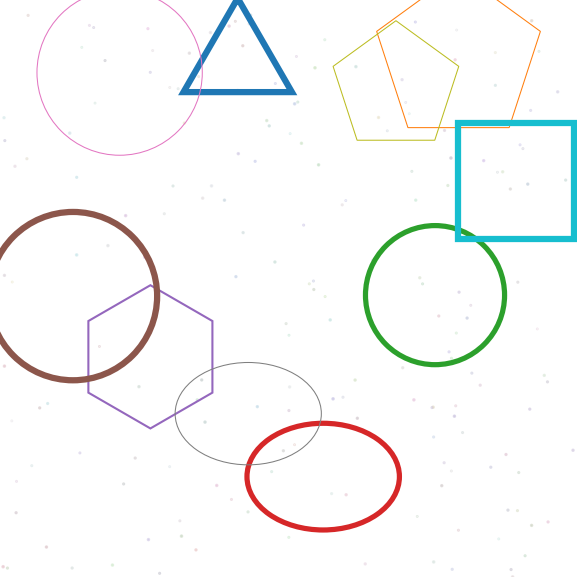[{"shape": "triangle", "thickness": 3, "radius": 0.54, "center": [0.412, 0.894]}, {"shape": "pentagon", "thickness": 0.5, "radius": 0.75, "center": [0.794, 0.899]}, {"shape": "circle", "thickness": 2.5, "radius": 0.6, "center": [0.753, 0.488]}, {"shape": "oval", "thickness": 2.5, "radius": 0.66, "center": [0.56, 0.174]}, {"shape": "hexagon", "thickness": 1, "radius": 0.62, "center": [0.26, 0.381]}, {"shape": "circle", "thickness": 3, "radius": 0.73, "center": [0.126, 0.486]}, {"shape": "circle", "thickness": 0.5, "radius": 0.72, "center": [0.207, 0.873]}, {"shape": "oval", "thickness": 0.5, "radius": 0.63, "center": [0.43, 0.283]}, {"shape": "pentagon", "thickness": 0.5, "radius": 0.57, "center": [0.686, 0.849]}, {"shape": "square", "thickness": 3, "radius": 0.5, "center": [0.894, 0.686]}]